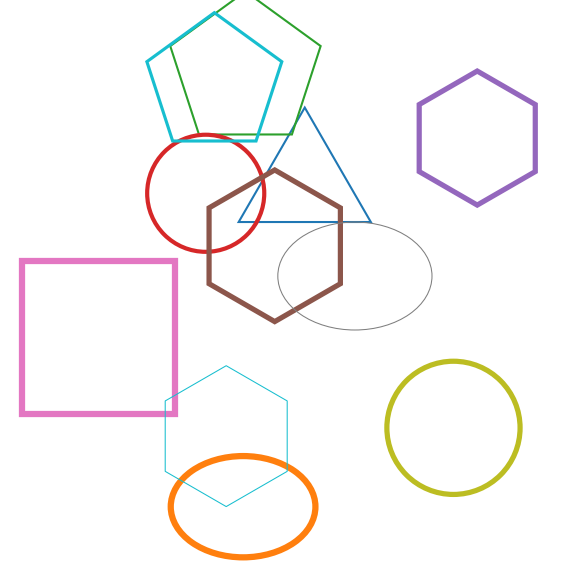[{"shape": "triangle", "thickness": 1, "radius": 0.66, "center": [0.528, 0.681]}, {"shape": "oval", "thickness": 3, "radius": 0.63, "center": [0.421, 0.122]}, {"shape": "pentagon", "thickness": 1, "radius": 0.68, "center": [0.425, 0.877]}, {"shape": "circle", "thickness": 2, "radius": 0.51, "center": [0.356, 0.664]}, {"shape": "hexagon", "thickness": 2.5, "radius": 0.58, "center": [0.826, 0.76]}, {"shape": "hexagon", "thickness": 2.5, "radius": 0.66, "center": [0.476, 0.574]}, {"shape": "square", "thickness": 3, "radius": 0.66, "center": [0.171, 0.415]}, {"shape": "oval", "thickness": 0.5, "radius": 0.67, "center": [0.615, 0.521]}, {"shape": "circle", "thickness": 2.5, "radius": 0.58, "center": [0.785, 0.258]}, {"shape": "hexagon", "thickness": 0.5, "radius": 0.61, "center": [0.392, 0.244]}, {"shape": "pentagon", "thickness": 1.5, "radius": 0.61, "center": [0.371, 0.854]}]